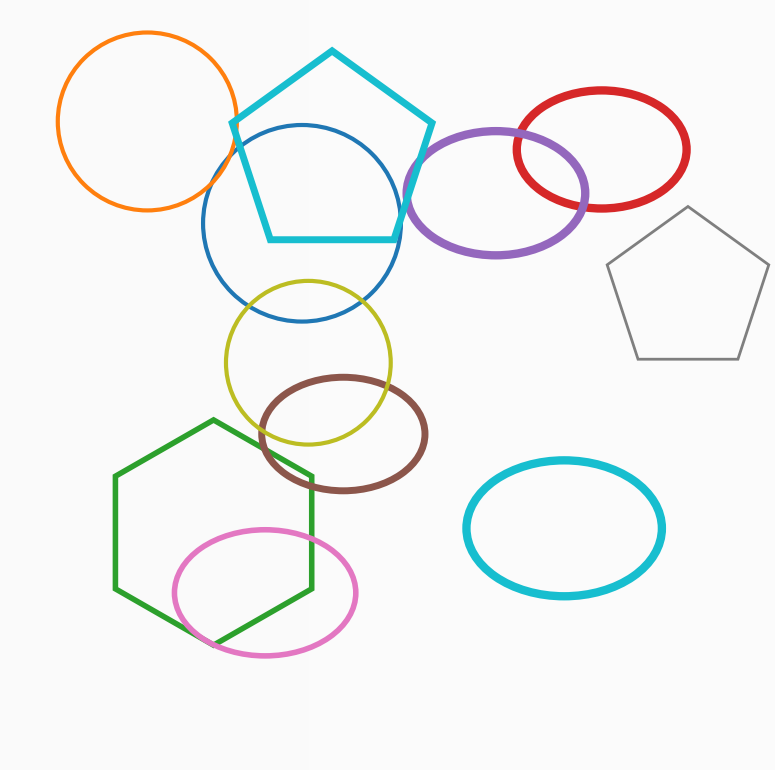[{"shape": "circle", "thickness": 1.5, "radius": 0.64, "center": [0.39, 0.71]}, {"shape": "circle", "thickness": 1.5, "radius": 0.58, "center": [0.19, 0.842]}, {"shape": "hexagon", "thickness": 2, "radius": 0.73, "center": [0.276, 0.308]}, {"shape": "oval", "thickness": 3, "radius": 0.55, "center": [0.776, 0.806]}, {"shape": "oval", "thickness": 3, "radius": 0.58, "center": [0.64, 0.749]}, {"shape": "oval", "thickness": 2.5, "radius": 0.53, "center": [0.443, 0.436]}, {"shape": "oval", "thickness": 2, "radius": 0.58, "center": [0.342, 0.23]}, {"shape": "pentagon", "thickness": 1, "radius": 0.55, "center": [0.888, 0.622]}, {"shape": "circle", "thickness": 1.5, "radius": 0.53, "center": [0.398, 0.529]}, {"shape": "pentagon", "thickness": 2.5, "radius": 0.68, "center": [0.429, 0.798]}, {"shape": "oval", "thickness": 3, "radius": 0.63, "center": [0.728, 0.314]}]